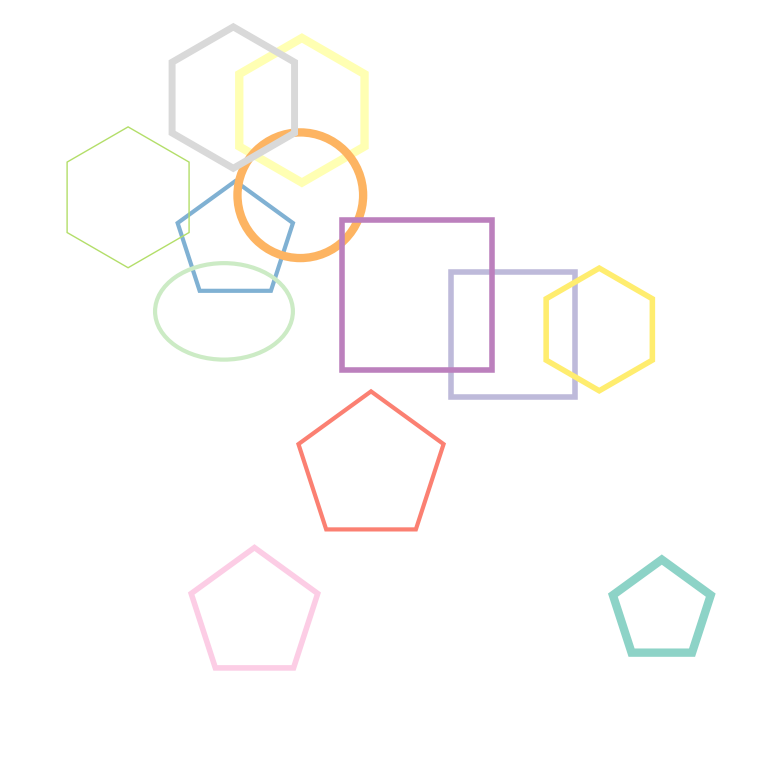[{"shape": "pentagon", "thickness": 3, "radius": 0.33, "center": [0.859, 0.206]}, {"shape": "hexagon", "thickness": 3, "radius": 0.47, "center": [0.392, 0.857]}, {"shape": "square", "thickness": 2, "radius": 0.4, "center": [0.666, 0.566]}, {"shape": "pentagon", "thickness": 1.5, "radius": 0.5, "center": [0.482, 0.393]}, {"shape": "pentagon", "thickness": 1.5, "radius": 0.39, "center": [0.306, 0.686]}, {"shape": "circle", "thickness": 3, "radius": 0.41, "center": [0.39, 0.746]}, {"shape": "hexagon", "thickness": 0.5, "radius": 0.46, "center": [0.166, 0.744]}, {"shape": "pentagon", "thickness": 2, "radius": 0.43, "center": [0.33, 0.202]}, {"shape": "hexagon", "thickness": 2.5, "radius": 0.46, "center": [0.303, 0.873]}, {"shape": "square", "thickness": 2, "radius": 0.49, "center": [0.542, 0.616]}, {"shape": "oval", "thickness": 1.5, "radius": 0.45, "center": [0.291, 0.596]}, {"shape": "hexagon", "thickness": 2, "radius": 0.4, "center": [0.778, 0.572]}]